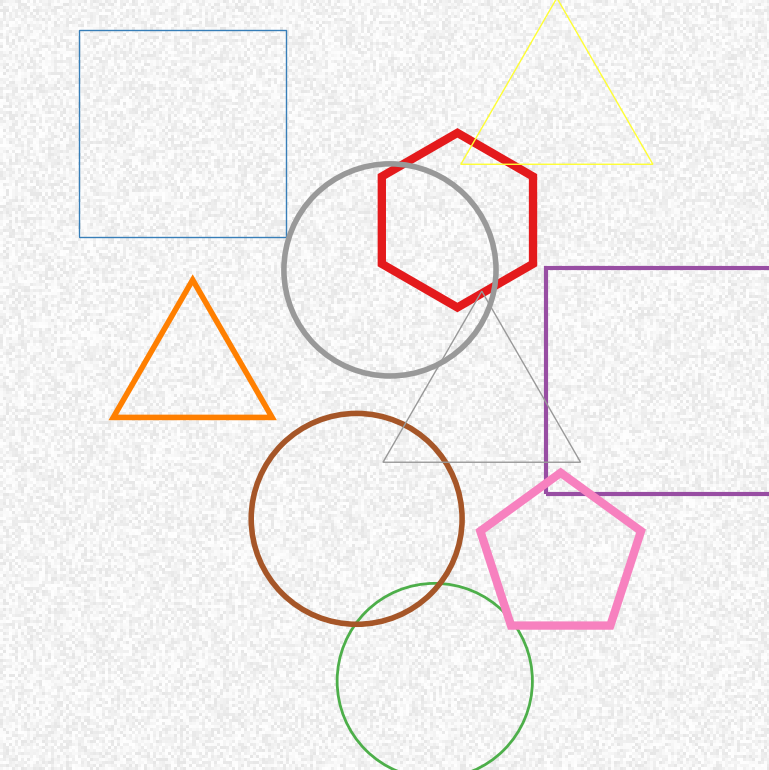[{"shape": "hexagon", "thickness": 3, "radius": 0.57, "center": [0.594, 0.714]}, {"shape": "square", "thickness": 0.5, "radius": 0.67, "center": [0.237, 0.826]}, {"shape": "circle", "thickness": 1, "radius": 0.63, "center": [0.565, 0.116]}, {"shape": "square", "thickness": 1.5, "radius": 0.73, "center": [0.856, 0.505]}, {"shape": "triangle", "thickness": 2, "radius": 0.6, "center": [0.25, 0.517]}, {"shape": "triangle", "thickness": 0.5, "radius": 0.72, "center": [0.723, 0.859]}, {"shape": "circle", "thickness": 2, "radius": 0.68, "center": [0.463, 0.326]}, {"shape": "pentagon", "thickness": 3, "radius": 0.55, "center": [0.728, 0.276]}, {"shape": "circle", "thickness": 2, "radius": 0.69, "center": [0.506, 0.649]}, {"shape": "triangle", "thickness": 0.5, "radius": 0.74, "center": [0.626, 0.474]}]